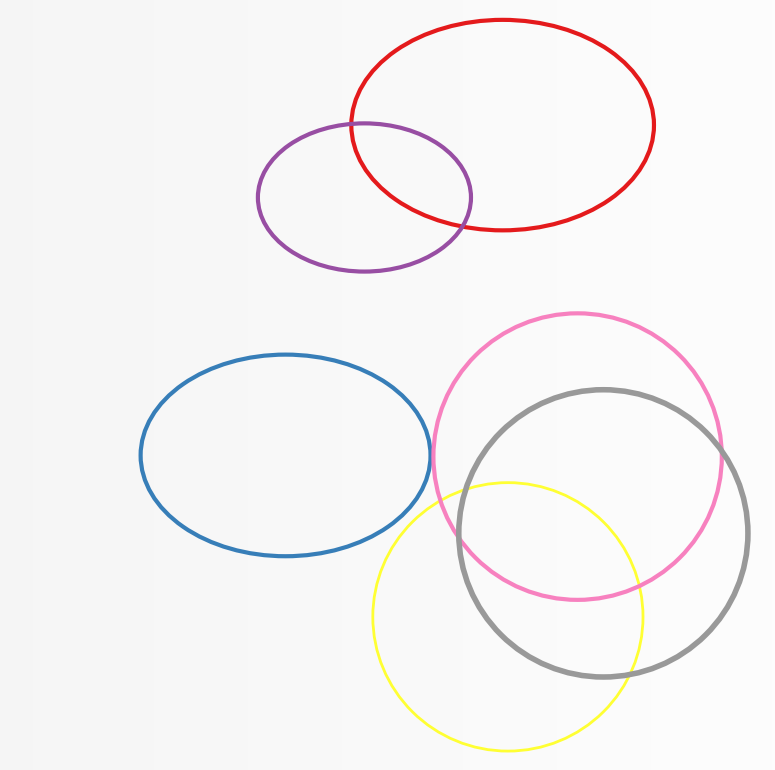[{"shape": "oval", "thickness": 1.5, "radius": 0.98, "center": [0.649, 0.838]}, {"shape": "oval", "thickness": 1.5, "radius": 0.94, "center": [0.368, 0.409]}, {"shape": "oval", "thickness": 1.5, "radius": 0.69, "center": [0.47, 0.744]}, {"shape": "circle", "thickness": 1, "radius": 0.87, "center": [0.655, 0.199]}, {"shape": "circle", "thickness": 1.5, "radius": 0.93, "center": [0.745, 0.407]}, {"shape": "circle", "thickness": 2, "radius": 0.93, "center": [0.779, 0.307]}]